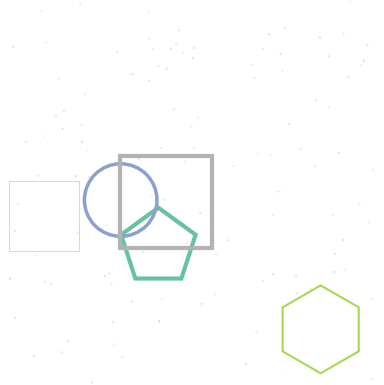[{"shape": "pentagon", "thickness": 3, "radius": 0.51, "center": [0.411, 0.359]}, {"shape": "circle", "thickness": 2.5, "radius": 0.47, "center": [0.313, 0.48]}, {"shape": "hexagon", "thickness": 1.5, "radius": 0.57, "center": [0.833, 0.145]}, {"shape": "square", "thickness": 0.5, "radius": 0.45, "center": [0.115, 0.439]}, {"shape": "square", "thickness": 3, "radius": 0.6, "center": [0.431, 0.476]}]